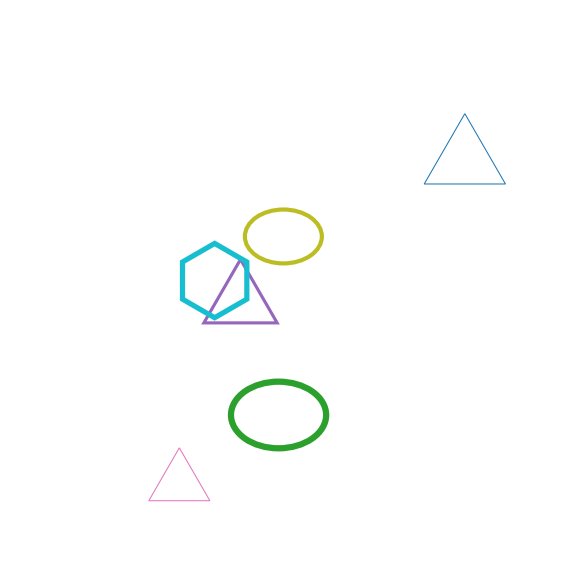[{"shape": "triangle", "thickness": 0.5, "radius": 0.41, "center": [0.805, 0.721]}, {"shape": "oval", "thickness": 3, "radius": 0.41, "center": [0.482, 0.281]}, {"shape": "triangle", "thickness": 1.5, "radius": 0.37, "center": [0.416, 0.477]}, {"shape": "triangle", "thickness": 0.5, "radius": 0.31, "center": [0.311, 0.163]}, {"shape": "oval", "thickness": 2, "radius": 0.33, "center": [0.491, 0.59]}, {"shape": "hexagon", "thickness": 2.5, "radius": 0.32, "center": [0.372, 0.513]}]